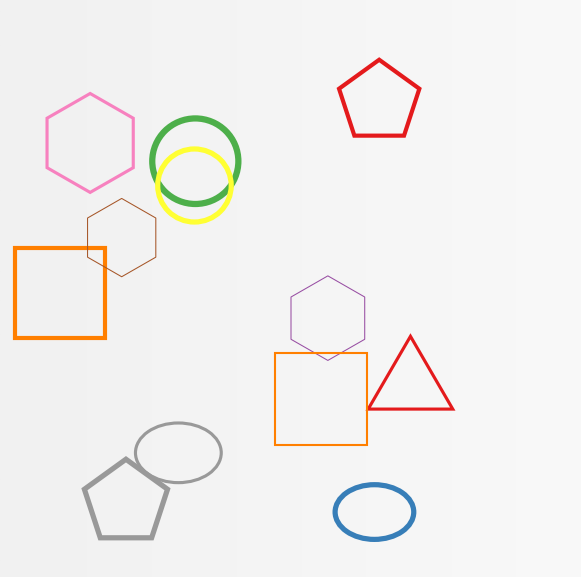[{"shape": "triangle", "thickness": 1.5, "radius": 0.42, "center": [0.706, 0.333]}, {"shape": "pentagon", "thickness": 2, "radius": 0.36, "center": [0.652, 0.823]}, {"shape": "oval", "thickness": 2.5, "radius": 0.34, "center": [0.644, 0.112]}, {"shape": "circle", "thickness": 3, "radius": 0.37, "center": [0.336, 0.72]}, {"shape": "hexagon", "thickness": 0.5, "radius": 0.37, "center": [0.564, 0.448]}, {"shape": "square", "thickness": 2, "radius": 0.39, "center": [0.104, 0.492]}, {"shape": "square", "thickness": 1, "radius": 0.4, "center": [0.552, 0.309]}, {"shape": "circle", "thickness": 2.5, "radius": 0.32, "center": [0.335, 0.678]}, {"shape": "hexagon", "thickness": 0.5, "radius": 0.34, "center": [0.209, 0.588]}, {"shape": "hexagon", "thickness": 1.5, "radius": 0.43, "center": [0.155, 0.752]}, {"shape": "pentagon", "thickness": 2.5, "radius": 0.38, "center": [0.217, 0.129]}, {"shape": "oval", "thickness": 1.5, "radius": 0.37, "center": [0.307, 0.215]}]